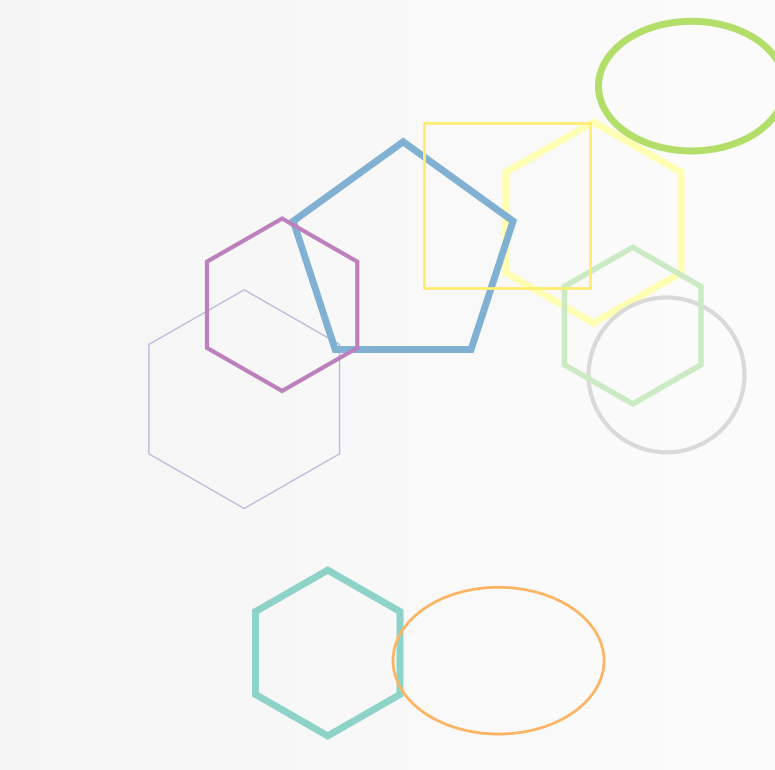[{"shape": "hexagon", "thickness": 2.5, "radius": 0.54, "center": [0.423, 0.152]}, {"shape": "hexagon", "thickness": 2.5, "radius": 0.65, "center": [0.766, 0.711]}, {"shape": "hexagon", "thickness": 0.5, "radius": 0.71, "center": [0.315, 0.482]}, {"shape": "pentagon", "thickness": 2.5, "radius": 0.75, "center": [0.52, 0.667]}, {"shape": "oval", "thickness": 1, "radius": 0.68, "center": [0.643, 0.142]}, {"shape": "oval", "thickness": 2.5, "radius": 0.6, "center": [0.893, 0.888]}, {"shape": "circle", "thickness": 1.5, "radius": 0.5, "center": [0.86, 0.513]}, {"shape": "hexagon", "thickness": 1.5, "radius": 0.56, "center": [0.364, 0.604]}, {"shape": "hexagon", "thickness": 2, "radius": 0.51, "center": [0.816, 0.577]}, {"shape": "square", "thickness": 1, "radius": 0.54, "center": [0.655, 0.733]}]